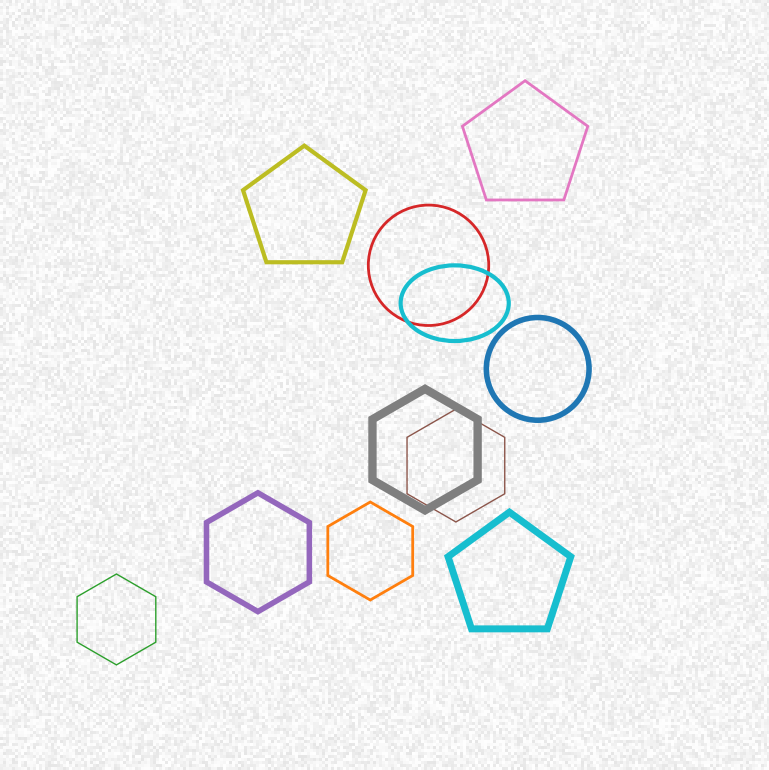[{"shape": "circle", "thickness": 2, "radius": 0.33, "center": [0.698, 0.521]}, {"shape": "hexagon", "thickness": 1, "radius": 0.32, "center": [0.481, 0.284]}, {"shape": "hexagon", "thickness": 0.5, "radius": 0.3, "center": [0.151, 0.196]}, {"shape": "circle", "thickness": 1, "radius": 0.39, "center": [0.557, 0.655]}, {"shape": "hexagon", "thickness": 2, "radius": 0.39, "center": [0.335, 0.283]}, {"shape": "hexagon", "thickness": 0.5, "radius": 0.37, "center": [0.592, 0.395]}, {"shape": "pentagon", "thickness": 1, "radius": 0.43, "center": [0.682, 0.81]}, {"shape": "hexagon", "thickness": 3, "radius": 0.39, "center": [0.552, 0.416]}, {"shape": "pentagon", "thickness": 1.5, "radius": 0.42, "center": [0.395, 0.727]}, {"shape": "oval", "thickness": 1.5, "radius": 0.35, "center": [0.591, 0.606]}, {"shape": "pentagon", "thickness": 2.5, "radius": 0.42, "center": [0.662, 0.251]}]